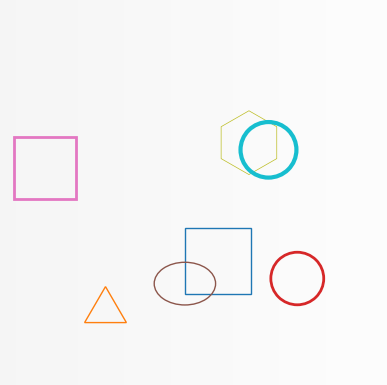[{"shape": "square", "thickness": 1, "radius": 0.43, "center": [0.562, 0.322]}, {"shape": "triangle", "thickness": 1, "radius": 0.31, "center": [0.272, 0.193]}, {"shape": "circle", "thickness": 2, "radius": 0.34, "center": [0.767, 0.277]}, {"shape": "oval", "thickness": 1, "radius": 0.4, "center": [0.477, 0.263]}, {"shape": "square", "thickness": 2, "radius": 0.4, "center": [0.117, 0.563]}, {"shape": "hexagon", "thickness": 0.5, "radius": 0.41, "center": [0.642, 0.629]}, {"shape": "circle", "thickness": 3, "radius": 0.36, "center": [0.693, 0.611]}]